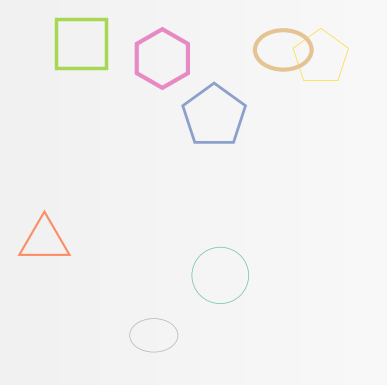[{"shape": "circle", "thickness": 0.5, "radius": 0.37, "center": [0.568, 0.285]}, {"shape": "triangle", "thickness": 1.5, "radius": 0.37, "center": [0.115, 0.375]}, {"shape": "pentagon", "thickness": 2, "radius": 0.43, "center": [0.553, 0.699]}, {"shape": "hexagon", "thickness": 3, "radius": 0.38, "center": [0.419, 0.848]}, {"shape": "square", "thickness": 2.5, "radius": 0.32, "center": [0.209, 0.887]}, {"shape": "pentagon", "thickness": 0.5, "radius": 0.38, "center": [0.828, 0.851]}, {"shape": "oval", "thickness": 3, "radius": 0.37, "center": [0.731, 0.87]}, {"shape": "oval", "thickness": 0.5, "radius": 0.31, "center": [0.397, 0.129]}]